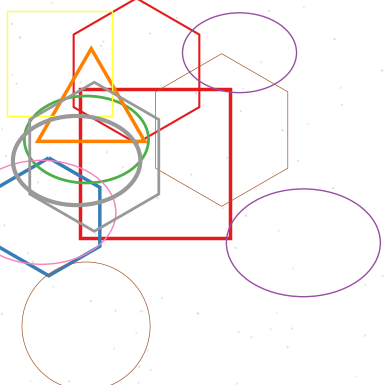[{"shape": "square", "thickness": 2.5, "radius": 0.97, "center": [0.403, 0.575]}, {"shape": "hexagon", "thickness": 1.5, "radius": 0.94, "center": [0.354, 0.816]}, {"shape": "hexagon", "thickness": 2.5, "radius": 0.77, "center": [0.127, 0.437]}, {"shape": "oval", "thickness": 2, "radius": 0.81, "center": [0.224, 0.638]}, {"shape": "oval", "thickness": 1, "radius": 0.74, "center": [0.622, 0.863]}, {"shape": "oval", "thickness": 1, "radius": 1.0, "center": [0.788, 0.369]}, {"shape": "triangle", "thickness": 2.5, "radius": 0.8, "center": [0.237, 0.713]}, {"shape": "square", "thickness": 1, "radius": 0.68, "center": [0.154, 0.835]}, {"shape": "hexagon", "thickness": 0.5, "radius": 0.99, "center": [0.576, 0.662]}, {"shape": "circle", "thickness": 0.5, "radius": 0.83, "center": [0.224, 0.153]}, {"shape": "oval", "thickness": 1, "radius": 0.96, "center": [0.108, 0.449]}, {"shape": "oval", "thickness": 3, "radius": 0.83, "center": [0.199, 0.583]}, {"shape": "hexagon", "thickness": 2, "radius": 0.97, "center": [0.245, 0.593]}]